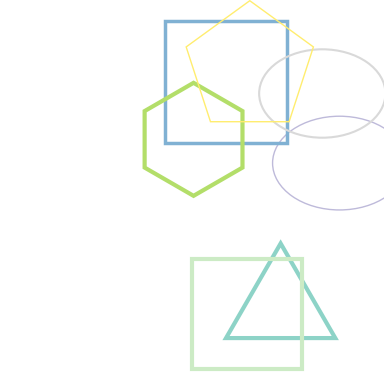[{"shape": "triangle", "thickness": 3, "radius": 0.82, "center": [0.729, 0.204]}, {"shape": "oval", "thickness": 1, "radius": 0.87, "center": [0.882, 0.576]}, {"shape": "square", "thickness": 2.5, "radius": 0.79, "center": [0.588, 0.788]}, {"shape": "hexagon", "thickness": 3, "radius": 0.73, "center": [0.503, 0.638]}, {"shape": "oval", "thickness": 1.5, "radius": 0.82, "center": [0.837, 0.757]}, {"shape": "square", "thickness": 3, "radius": 0.72, "center": [0.642, 0.185]}, {"shape": "pentagon", "thickness": 1, "radius": 0.87, "center": [0.649, 0.824]}]